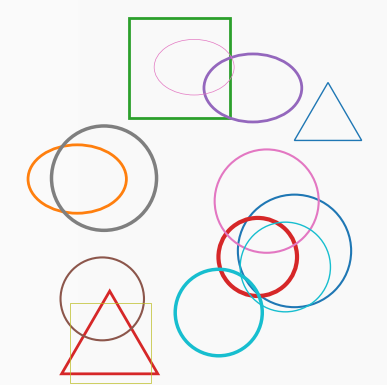[{"shape": "triangle", "thickness": 1, "radius": 0.5, "center": [0.847, 0.685]}, {"shape": "circle", "thickness": 1.5, "radius": 0.73, "center": [0.76, 0.348]}, {"shape": "oval", "thickness": 2, "radius": 0.63, "center": [0.199, 0.535]}, {"shape": "square", "thickness": 2, "radius": 0.65, "center": [0.463, 0.823]}, {"shape": "triangle", "thickness": 2, "radius": 0.72, "center": [0.283, 0.101]}, {"shape": "circle", "thickness": 3, "radius": 0.51, "center": [0.665, 0.333]}, {"shape": "oval", "thickness": 2, "radius": 0.63, "center": [0.653, 0.772]}, {"shape": "circle", "thickness": 1.5, "radius": 0.54, "center": [0.264, 0.224]}, {"shape": "oval", "thickness": 0.5, "radius": 0.52, "center": [0.501, 0.825]}, {"shape": "circle", "thickness": 1.5, "radius": 0.67, "center": [0.688, 0.478]}, {"shape": "circle", "thickness": 2.5, "radius": 0.68, "center": [0.268, 0.537]}, {"shape": "square", "thickness": 0.5, "radius": 0.52, "center": [0.286, 0.109]}, {"shape": "circle", "thickness": 2.5, "radius": 0.56, "center": [0.564, 0.188]}, {"shape": "circle", "thickness": 1, "radius": 0.58, "center": [0.736, 0.306]}]